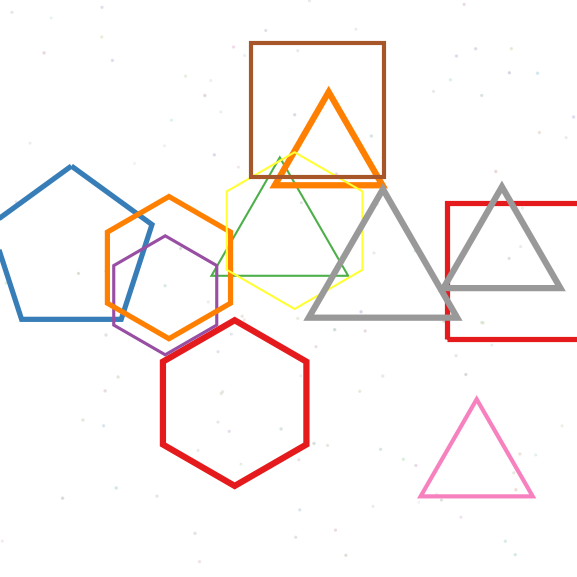[{"shape": "hexagon", "thickness": 3, "radius": 0.72, "center": [0.406, 0.301]}, {"shape": "square", "thickness": 2.5, "radius": 0.59, "center": [0.892, 0.53]}, {"shape": "pentagon", "thickness": 2.5, "radius": 0.73, "center": [0.124, 0.565]}, {"shape": "triangle", "thickness": 1, "radius": 0.68, "center": [0.484, 0.59]}, {"shape": "hexagon", "thickness": 1.5, "radius": 0.51, "center": [0.286, 0.488]}, {"shape": "triangle", "thickness": 3, "radius": 0.54, "center": [0.569, 0.732]}, {"shape": "hexagon", "thickness": 2.5, "radius": 0.62, "center": [0.293, 0.536]}, {"shape": "hexagon", "thickness": 1, "radius": 0.68, "center": [0.51, 0.6]}, {"shape": "square", "thickness": 2, "radius": 0.58, "center": [0.55, 0.809]}, {"shape": "triangle", "thickness": 2, "radius": 0.56, "center": [0.825, 0.196]}, {"shape": "triangle", "thickness": 3, "radius": 0.58, "center": [0.869, 0.559]}, {"shape": "triangle", "thickness": 3, "radius": 0.74, "center": [0.663, 0.523]}]